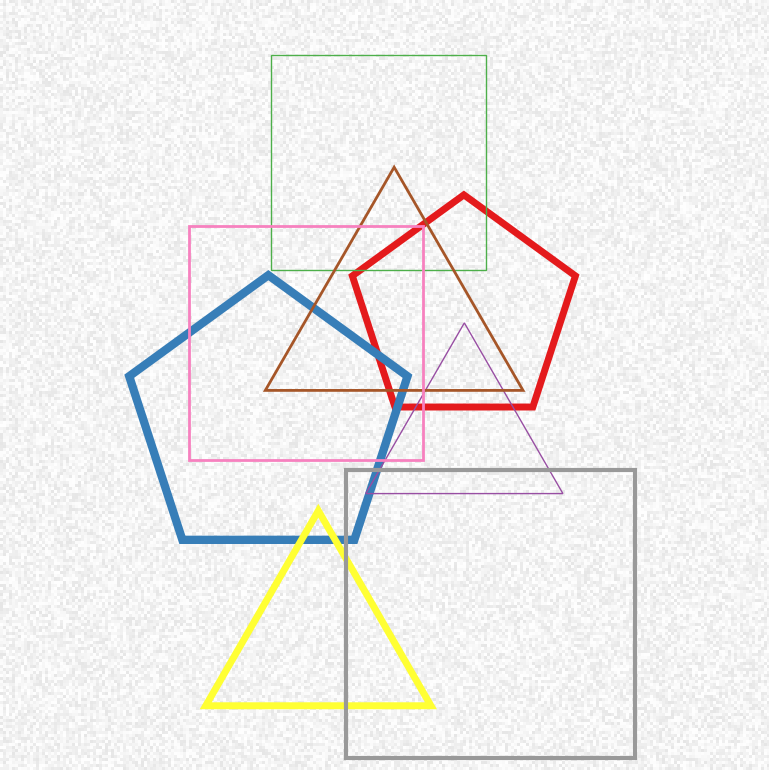[{"shape": "pentagon", "thickness": 2.5, "radius": 0.76, "center": [0.602, 0.595]}, {"shape": "pentagon", "thickness": 3, "radius": 0.95, "center": [0.349, 0.453]}, {"shape": "square", "thickness": 0.5, "radius": 0.7, "center": [0.491, 0.789]}, {"shape": "triangle", "thickness": 0.5, "radius": 0.74, "center": [0.603, 0.433]}, {"shape": "triangle", "thickness": 2.5, "radius": 0.84, "center": [0.413, 0.168]}, {"shape": "triangle", "thickness": 1, "radius": 0.97, "center": [0.512, 0.59]}, {"shape": "square", "thickness": 1, "radius": 0.76, "center": [0.397, 0.554]}, {"shape": "square", "thickness": 1.5, "radius": 0.94, "center": [0.637, 0.202]}]